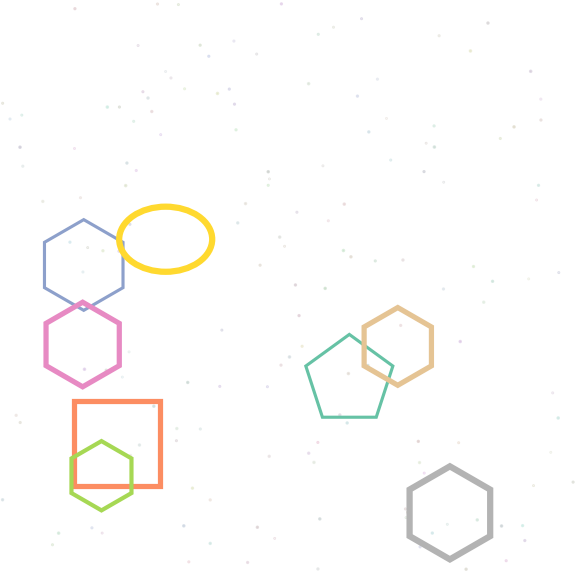[{"shape": "pentagon", "thickness": 1.5, "radius": 0.4, "center": [0.605, 0.341]}, {"shape": "square", "thickness": 2.5, "radius": 0.37, "center": [0.203, 0.231]}, {"shape": "hexagon", "thickness": 1.5, "radius": 0.39, "center": [0.145, 0.54]}, {"shape": "hexagon", "thickness": 2.5, "radius": 0.37, "center": [0.143, 0.403]}, {"shape": "hexagon", "thickness": 2, "radius": 0.3, "center": [0.176, 0.175]}, {"shape": "oval", "thickness": 3, "radius": 0.4, "center": [0.287, 0.585]}, {"shape": "hexagon", "thickness": 2.5, "radius": 0.34, "center": [0.689, 0.399]}, {"shape": "hexagon", "thickness": 3, "radius": 0.4, "center": [0.779, 0.111]}]